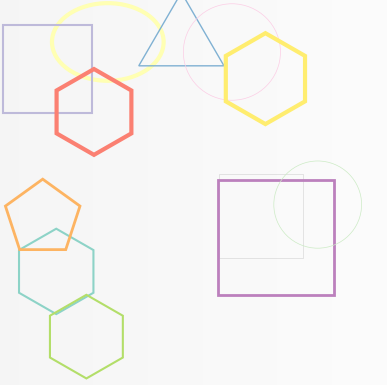[{"shape": "hexagon", "thickness": 1.5, "radius": 0.55, "center": [0.145, 0.295]}, {"shape": "oval", "thickness": 3, "radius": 0.72, "center": [0.278, 0.891]}, {"shape": "square", "thickness": 1.5, "radius": 0.57, "center": [0.122, 0.82]}, {"shape": "hexagon", "thickness": 3, "radius": 0.56, "center": [0.243, 0.709]}, {"shape": "triangle", "thickness": 1, "radius": 0.63, "center": [0.468, 0.893]}, {"shape": "pentagon", "thickness": 2, "radius": 0.51, "center": [0.11, 0.433]}, {"shape": "hexagon", "thickness": 1.5, "radius": 0.54, "center": [0.223, 0.126]}, {"shape": "circle", "thickness": 0.5, "radius": 0.63, "center": [0.598, 0.865]}, {"shape": "square", "thickness": 0.5, "radius": 0.54, "center": [0.674, 0.44]}, {"shape": "square", "thickness": 2, "radius": 0.75, "center": [0.712, 0.383]}, {"shape": "circle", "thickness": 0.5, "radius": 0.57, "center": [0.82, 0.469]}, {"shape": "hexagon", "thickness": 3, "radius": 0.59, "center": [0.685, 0.796]}]